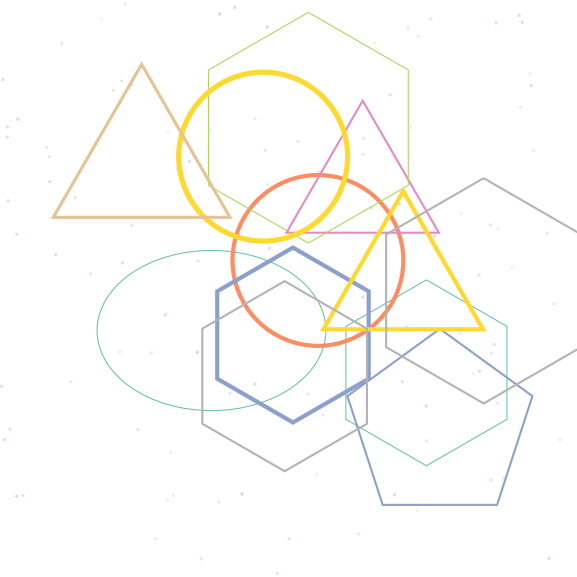[{"shape": "hexagon", "thickness": 0.5, "radius": 0.8, "center": [0.738, 0.354]}, {"shape": "oval", "thickness": 0.5, "radius": 0.99, "center": [0.366, 0.427]}, {"shape": "circle", "thickness": 2, "radius": 0.74, "center": [0.551, 0.548]}, {"shape": "hexagon", "thickness": 2, "radius": 0.76, "center": [0.507, 0.419]}, {"shape": "pentagon", "thickness": 1, "radius": 0.84, "center": [0.762, 0.261]}, {"shape": "triangle", "thickness": 1, "radius": 0.76, "center": [0.628, 0.672]}, {"shape": "hexagon", "thickness": 0.5, "radius": 1.0, "center": [0.534, 0.778]}, {"shape": "triangle", "thickness": 2, "radius": 0.8, "center": [0.698, 0.509]}, {"shape": "circle", "thickness": 2.5, "radius": 0.73, "center": [0.456, 0.728]}, {"shape": "triangle", "thickness": 1.5, "radius": 0.88, "center": [0.245, 0.711]}, {"shape": "hexagon", "thickness": 1, "radius": 0.98, "center": [0.838, 0.496]}, {"shape": "hexagon", "thickness": 1, "radius": 0.82, "center": [0.493, 0.348]}]